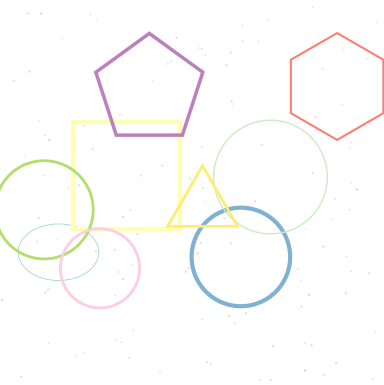[{"shape": "oval", "thickness": 0.5, "radius": 0.52, "center": [0.152, 0.345]}, {"shape": "square", "thickness": 3, "radius": 0.7, "center": [0.328, 0.545]}, {"shape": "hexagon", "thickness": 1.5, "radius": 0.69, "center": [0.876, 0.775]}, {"shape": "circle", "thickness": 3, "radius": 0.64, "center": [0.626, 0.333]}, {"shape": "circle", "thickness": 2, "radius": 0.64, "center": [0.115, 0.455]}, {"shape": "circle", "thickness": 2, "radius": 0.51, "center": [0.26, 0.303]}, {"shape": "pentagon", "thickness": 2.5, "radius": 0.73, "center": [0.388, 0.767]}, {"shape": "circle", "thickness": 1, "radius": 0.74, "center": [0.703, 0.54]}, {"shape": "triangle", "thickness": 2, "radius": 0.52, "center": [0.526, 0.465]}]